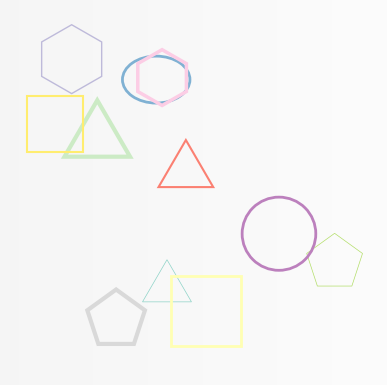[{"shape": "triangle", "thickness": 0.5, "radius": 0.36, "center": [0.431, 0.252]}, {"shape": "square", "thickness": 2, "radius": 0.45, "center": [0.533, 0.193]}, {"shape": "hexagon", "thickness": 1, "radius": 0.45, "center": [0.185, 0.846]}, {"shape": "triangle", "thickness": 1.5, "radius": 0.41, "center": [0.48, 0.555]}, {"shape": "oval", "thickness": 2, "radius": 0.44, "center": [0.403, 0.793]}, {"shape": "pentagon", "thickness": 0.5, "radius": 0.38, "center": [0.863, 0.318]}, {"shape": "hexagon", "thickness": 2.5, "radius": 0.36, "center": [0.418, 0.799]}, {"shape": "pentagon", "thickness": 3, "radius": 0.39, "center": [0.3, 0.17]}, {"shape": "circle", "thickness": 2, "radius": 0.48, "center": [0.72, 0.393]}, {"shape": "triangle", "thickness": 3, "radius": 0.49, "center": [0.251, 0.642]}, {"shape": "square", "thickness": 1.5, "radius": 0.36, "center": [0.142, 0.677]}]